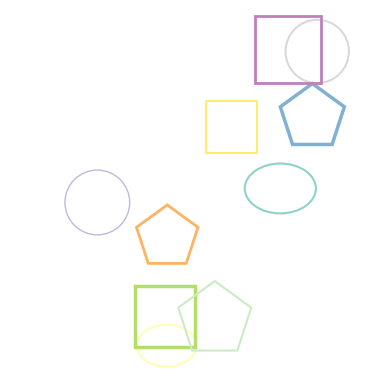[{"shape": "oval", "thickness": 1.5, "radius": 0.46, "center": [0.728, 0.51]}, {"shape": "oval", "thickness": 1.5, "radius": 0.39, "center": [0.433, 0.102]}, {"shape": "circle", "thickness": 1, "radius": 0.42, "center": [0.253, 0.474]}, {"shape": "pentagon", "thickness": 2.5, "radius": 0.44, "center": [0.811, 0.696]}, {"shape": "pentagon", "thickness": 2, "radius": 0.42, "center": [0.434, 0.384]}, {"shape": "square", "thickness": 2.5, "radius": 0.39, "center": [0.429, 0.178]}, {"shape": "circle", "thickness": 1.5, "radius": 0.41, "center": [0.824, 0.866]}, {"shape": "square", "thickness": 2, "radius": 0.43, "center": [0.749, 0.871]}, {"shape": "pentagon", "thickness": 1.5, "radius": 0.5, "center": [0.558, 0.17]}, {"shape": "square", "thickness": 1.5, "radius": 0.33, "center": [0.601, 0.67]}]